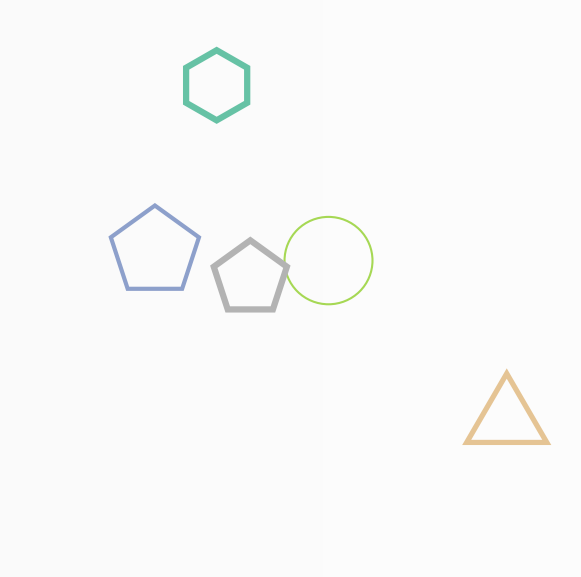[{"shape": "hexagon", "thickness": 3, "radius": 0.3, "center": [0.373, 0.851]}, {"shape": "pentagon", "thickness": 2, "radius": 0.4, "center": [0.267, 0.564]}, {"shape": "circle", "thickness": 1, "radius": 0.38, "center": [0.565, 0.548]}, {"shape": "triangle", "thickness": 2.5, "radius": 0.4, "center": [0.872, 0.273]}, {"shape": "pentagon", "thickness": 3, "radius": 0.33, "center": [0.431, 0.517]}]